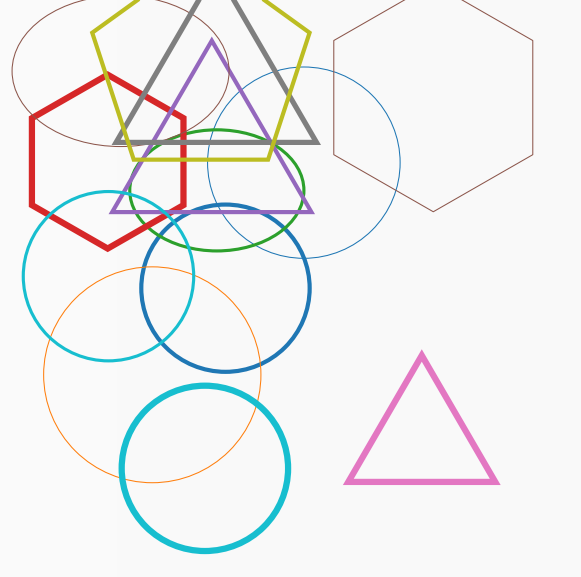[{"shape": "circle", "thickness": 0.5, "radius": 0.83, "center": [0.523, 0.717]}, {"shape": "circle", "thickness": 2, "radius": 0.72, "center": [0.388, 0.5]}, {"shape": "circle", "thickness": 0.5, "radius": 0.93, "center": [0.262, 0.35]}, {"shape": "oval", "thickness": 1.5, "radius": 0.75, "center": [0.373, 0.669]}, {"shape": "hexagon", "thickness": 3, "radius": 0.75, "center": [0.185, 0.719]}, {"shape": "triangle", "thickness": 2, "radius": 0.99, "center": [0.364, 0.731]}, {"shape": "oval", "thickness": 0.5, "radius": 0.93, "center": [0.207, 0.876]}, {"shape": "hexagon", "thickness": 0.5, "radius": 0.99, "center": [0.745, 0.83]}, {"shape": "triangle", "thickness": 3, "radius": 0.73, "center": [0.726, 0.238]}, {"shape": "triangle", "thickness": 2.5, "radius": 1.0, "center": [0.372, 0.852]}, {"shape": "pentagon", "thickness": 2, "radius": 0.98, "center": [0.346, 0.882]}, {"shape": "circle", "thickness": 1.5, "radius": 0.73, "center": [0.187, 0.521]}, {"shape": "circle", "thickness": 3, "radius": 0.72, "center": [0.352, 0.188]}]